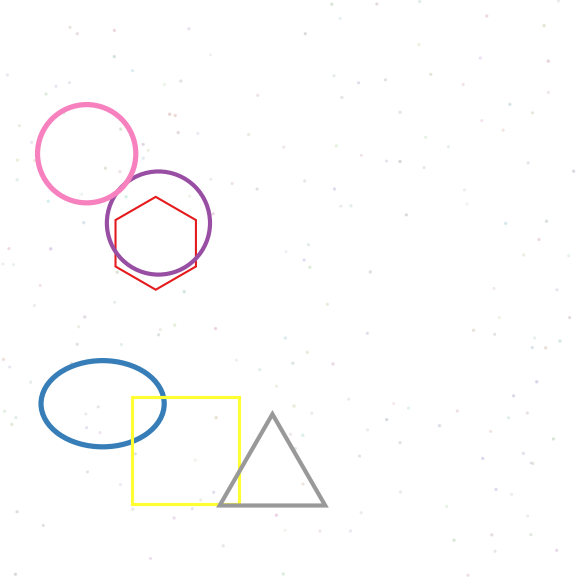[{"shape": "hexagon", "thickness": 1, "radius": 0.4, "center": [0.27, 0.578]}, {"shape": "oval", "thickness": 2.5, "radius": 0.53, "center": [0.178, 0.3]}, {"shape": "circle", "thickness": 2, "radius": 0.45, "center": [0.274, 0.613]}, {"shape": "square", "thickness": 1.5, "radius": 0.46, "center": [0.322, 0.219]}, {"shape": "circle", "thickness": 2.5, "radius": 0.43, "center": [0.15, 0.733]}, {"shape": "triangle", "thickness": 2, "radius": 0.53, "center": [0.472, 0.177]}]